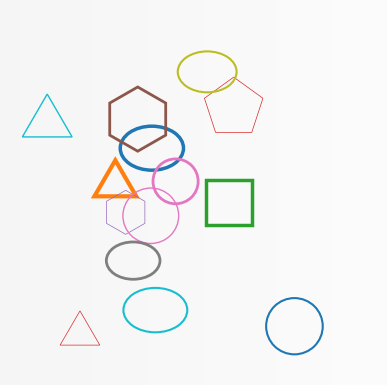[{"shape": "circle", "thickness": 1.5, "radius": 0.37, "center": [0.76, 0.153]}, {"shape": "oval", "thickness": 2.5, "radius": 0.41, "center": [0.392, 0.615]}, {"shape": "triangle", "thickness": 3, "radius": 0.31, "center": [0.298, 0.521]}, {"shape": "square", "thickness": 2.5, "radius": 0.29, "center": [0.591, 0.474]}, {"shape": "pentagon", "thickness": 0.5, "radius": 0.4, "center": [0.603, 0.72]}, {"shape": "triangle", "thickness": 0.5, "radius": 0.3, "center": [0.206, 0.133]}, {"shape": "hexagon", "thickness": 0.5, "radius": 0.29, "center": [0.324, 0.448]}, {"shape": "hexagon", "thickness": 2, "radius": 0.42, "center": [0.355, 0.691]}, {"shape": "circle", "thickness": 1, "radius": 0.36, "center": [0.389, 0.44]}, {"shape": "circle", "thickness": 2, "radius": 0.29, "center": [0.453, 0.529]}, {"shape": "oval", "thickness": 2, "radius": 0.35, "center": [0.344, 0.323]}, {"shape": "oval", "thickness": 1.5, "radius": 0.38, "center": [0.535, 0.813]}, {"shape": "triangle", "thickness": 1, "radius": 0.37, "center": [0.122, 0.681]}, {"shape": "oval", "thickness": 1.5, "radius": 0.41, "center": [0.401, 0.195]}]